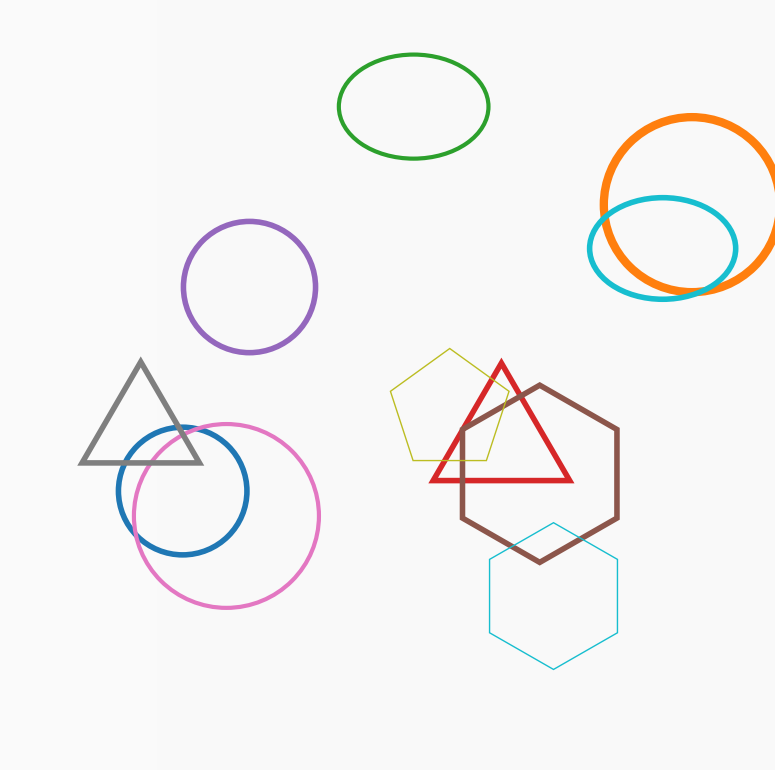[{"shape": "circle", "thickness": 2, "radius": 0.41, "center": [0.236, 0.362]}, {"shape": "circle", "thickness": 3, "radius": 0.57, "center": [0.893, 0.734]}, {"shape": "oval", "thickness": 1.5, "radius": 0.48, "center": [0.534, 0.862]}, {"shape": "triangle", "thickness": 2, "radius": 0.51, "center": [0.647, 0.427]}, {"shape": "circle", "thickness": 2, "radius": 0.43, "center": [0.322, 0.627]}, {"shape": "hexagon", "thickness": 2, "radius": 0.58, "center": [0.696, 0.385]}, {"shape": "circle", "thickness": 1.5, "radius": 0.6, "center": [0.292, 0.33]}, {"shape": "triangle", "thickness": 2, "radius": 0.44, "center": [0.182, 0.443]}, {"shape": "pentagon", "thickness": 0.5, "radius": 0.4, "center": [0.58, 0.467]}, {"shape": "oval", "thickness": 2, "radius": 0.47, "center": [0.855, 0.677]}, {"shape": "hexagon", "thickness": 0.5, "radius": 0.48, "center": [0.714, 0.226]}]